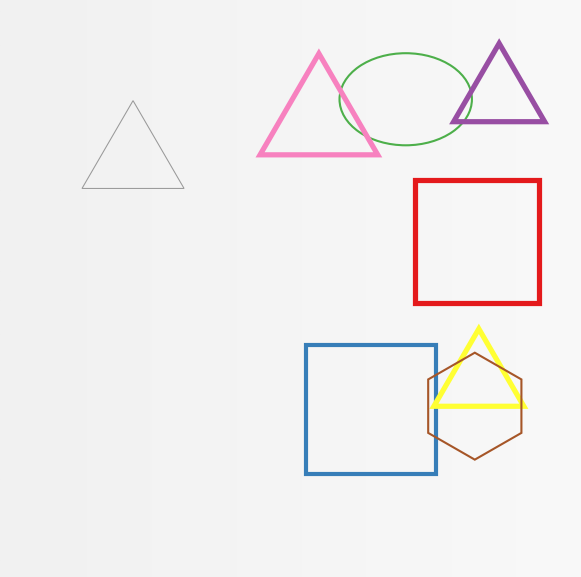[{"shape": "square", "thickness": 2.5, "radius": 0.53, "center": [0.821, 0.581]}, {"shape": "square", "thickness": 2, "radius": 0.56, "center": [0.638, 0.291]}, {"shape": "oval", "thickness": 1, "radius": 0.57, "center": [0.698, 0.827]}, {"shape": "triangle", "thickness": 2.5, "radius": 0.45, "center": [0.859, 0.834]}, {"shape": "triangle", "thickness": 2.5, "radius": 0.45, "center": [0.824, 0.34]}, {"shape": "hexagon", "thickness": 1, "radius": 0.46, "center": [0.817, 0.296]}, {"shape": "triangle", "thickness": 2.5, "radius": 0.58, "center": [0.549, 0.789]}, {"shape": "triangle", "thickness": 0.5, "radius": 0.51, "center": [0.229, 0.724]}]